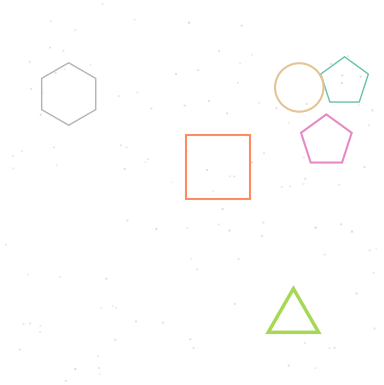[{"shape": "pentagon", "thickness": 1, "radius": 0.32, "center": [0.895, 0.788]}, {"shape": "square", "thickness": 1.5, "radius": 0.42, "center": [0.567, 0.566]}, {"shape": "pentagon", "thickness": 1.5, "radius": 0.35, "center": [0.848, 0.634]}, {"shape": "triangle", "thickness": 2.5, "radius": 0.38, "center": [0.762, 0.175]}, {"shape": "circle", "thickness": 1.5, "radius": 0.31, "center": [0.777, 0.773]}, {"shape": "hexagon", "thickness": 1, "radius": 0.41, "center": [0.178, 0.756]}]